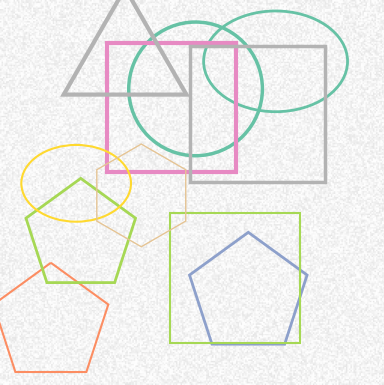[{"shape": "oval", "thickness": 2, "radius": 0.93, "center": [0.716, 0.841]}, {"shape": "circle", "thickness": 2.5, "radius": 0.87, "center": [0.508, 0.769]}, {"shape": "pentagon", "thickness": 1.5, "radius": 0.78, "center": [0.132, 0.161]}, {"shape": "pentagon", "thickness": 2, "radius": 0.8, "center": [0.645, 0.236]}, {"shape": "square", "thickness": 3, "radius": 0.84, "center": [0.446, 0.721]}, {"shape": "pentagon", "thickness": 2, "radius": 0.75, "center": [0.21, 0.387]}, {"shape": "square", "thickness": 1.5, "radius": 0.84, "center": [0.609, 0.278]}, {"shape": "oval", "thickness": 1.5, "radius": 0.71, "center": [0.198, 0.524]}, {"shape": "hexagon", "thickness": 1, "radius": 0.67, "center": [0.367, 0.492]}, {"shape": "triangle", "thickness": 3, "radius": 0.92, "center": [0.325, 0.846]}, {"shape": "square", "thickness": 2.5, "radius": 0.88, "center": [0.67, 0.704]}]